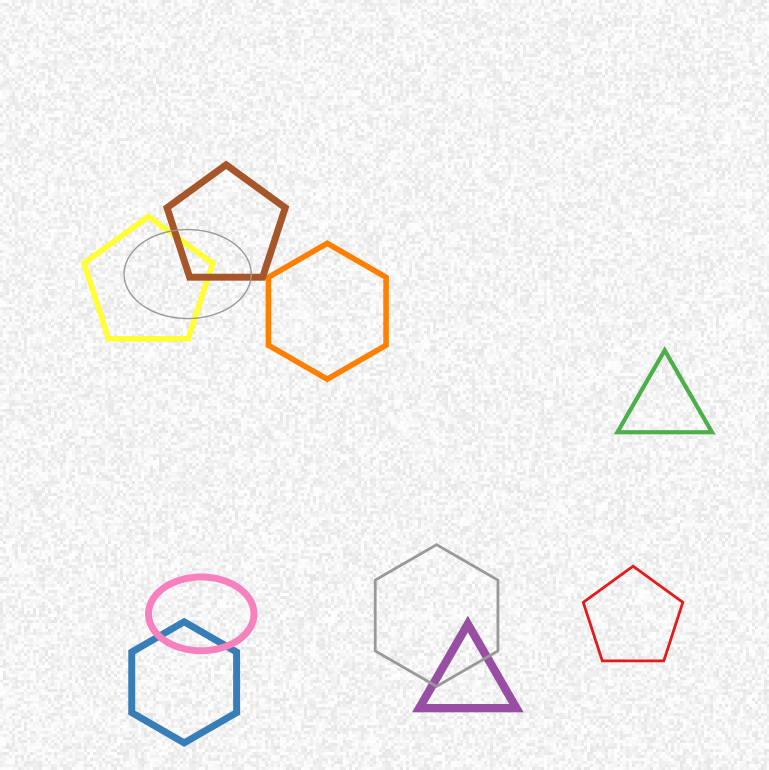[{"shape": "pentagon", "thickness": 1, "radius": 0.34, "center": [0.822, 0.197]}, {"shape": "hexagon", "thickness": 2.5, "radius": 0.39, "center": [0.239, 0.114]}, {"shape": "triangle", "thickness": 1.5, "radius": 0.35, "center": [0.863, 0.474]}, {"shape": "triangle", "thickness": 3, "radius": 0.36, "center": [0.608, 0.117]}, {"shape": "hexagon", "thickness": 2, "radius": 0.44, "center": [0.425, 0.596]}, {"shape": "pentagon", "thickness": 2, "radius": 0.44, "center": [0.193, 0.631]}, {"shape": "pentagon", "thickness": 2.5, "radius": 0.4, "center": [0.294, 0.705]}, {"shape": "oval", "thickness": 2.5, "radius": 0.34, "center": [0.261, 0.203]}, {"shape": "hexagon", "thickness": 1, "radius": 0.46, "center": [0.567, 0.201]}, {"shape": "oval", "thickness": 0.5, "radius": 0.41, "center": [0.244, 0.644]}]